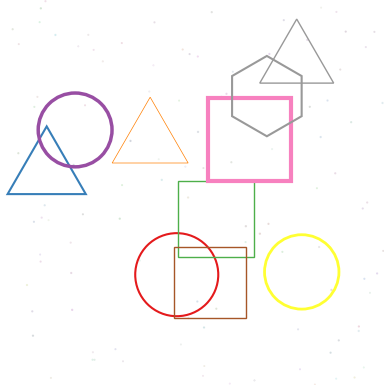[{"shape": "circle", "thickness": 1.5, "radius": 0.54, "center": [0.459, 0.287]}, {"shape": "triangle", "thickness": 1.5, "radius": 0.59, "center": [0.121, 0.554]}, {"shape": "square", "thickness": 1, "radius": 0.49, "center": [0.561, 0.431]}, {"shape": "circle", "thickness": 2.5, "radius": 0.48, "center": [0.195, 0.663]}, {"shape": "triangle", "thickness": 0.5, "radius": 0.57, "center": [0.39, 0.634]}, {"shape": "circle", "thickness": 2, "radius": 0.48, "center": [0.784, 0.294]}, {"shape": "square", "thickness": 1, "radius": 0.46, "center": [0.545, 0.266]}, {"shape": "square", "thickness": 3, "radius": 0.54, "center": [0.648, 0.638]}, {"shape": "hexagon", "thickness": 1.5, "radius": 0.52, "center": [0.693, 0.75]}, {"shape": "triangle", "thickness": 1, "radius": 0.55, "center": [0.771, 0.84]}]